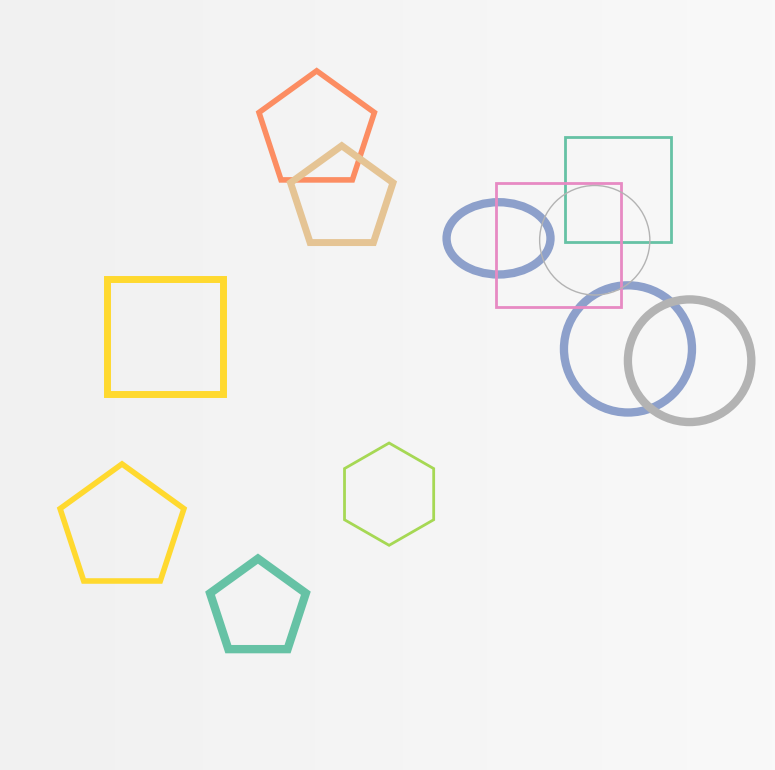[{"shape": "square", "thickness": 1, "radius": 0.34, "center": [0.798, 0.754]}, {"shape": "pentagon", "thickness": 3, "radius": 0.32, "center": [0.333, 0.21]}, {"shape": "pentagon", "thickness": 2, "radius": 0.39, "center": [0.409, 0.83]}, {"shape": "oval", "thickness": 3, "radius": 0.34, "center": [0.643, 0.69]}, {"shape": "circle", "thickness": 3, "radius": 0.41, "center": [0.81, 0.547]}, {"shape": "square", "thickness": 1, "radius": 0.41, "center": [0.72, 0.682]}, {"shape": "hexagon", "thickness": 1, "radius": 0.33, "center": [0.502, 0.358]}, {"shape": "pentagon", "thickness": 2, "radius": 0.42, "center": [0.157, 0.313]}, {"shape": "square", "thickness": 2.5, "radius": 0.37, "center": [0.213, 0.563]}, {"shape": "pentagon", "thickness": 2.5, "radius": 0.35, "center": [0.441, 0.741]}, {"shape": "circle", "thickness": 0.5, "radius": 0.36, "center": [0.767, 0.688]}, {"shape": "circle", "thickness": 3, "radius": 0.4, "center": [0.89, 0.532]}]